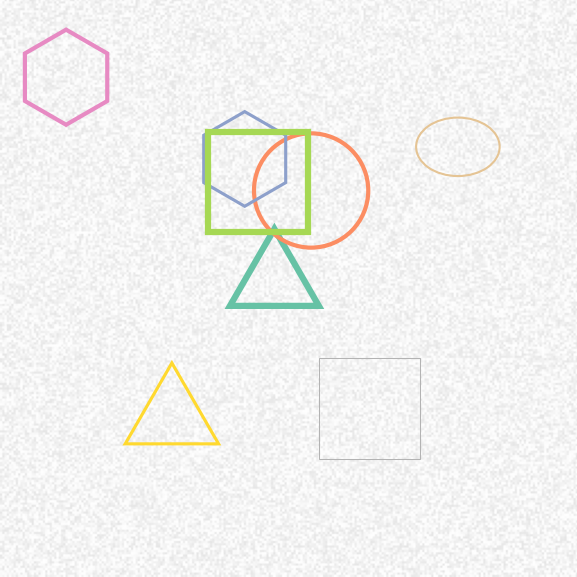[{"shape": "triangle", "thickness": 3, "radius": 0.44, "center": [0.475, 0.514]}, {"shape": "circle", "thickness": 2, "radius": 0.49, "center": [0.539, 0.669]}, {"shape": "hexagon", "thickness": 1.5, "radius": 0.41, "center": [0.424, 0.724]}, {"shape": "hexagon", "thickness": 2, "radius": 0.41, "center": [0.114, 0.865]}, {"shape": "square", "thickness": 3, "radius": 0.43, "center": [0.447, 0.684]}, {"shape": "triangle", "thickness": 1.5, "radius": 0.47, "center": [0.298, 0.277]}, {"shape": "oval", "thickness": 1, "radius": 0.36, "center": [0.793, 0.745]}, {"shape": "square", "thickness": 0.5, "radius": 0.44, "center": [0.64, 0.292]}]